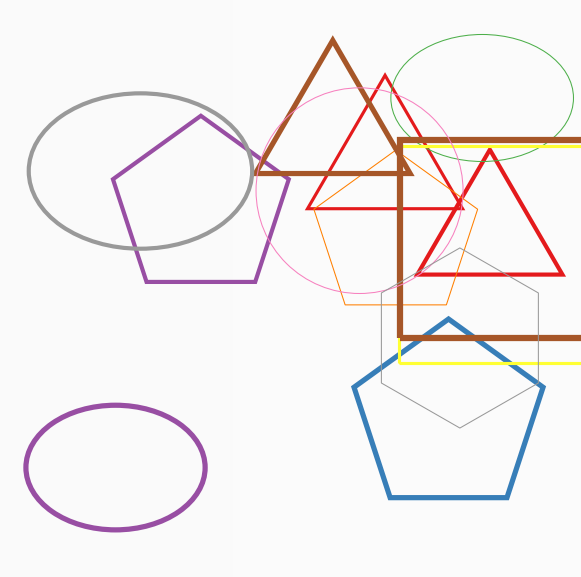[{"shape": "triangle", "thickness": 2, "radius": 0.72, "center": [0.843, 0.596]}, {"shape": "triangle", "thickness": 1.5, "radius": 0.77, "center": [0.662, 0.715]}, {"shape": "pentagon", "thickness": 2.5, "radius": 0.85, "center": [0.772, 0.276]}, {"shape": "oval", "thickness": 0.5, "radius": 0.79, "center": [0.83, 0.829]}, {"shape": "oval", "thickness": 2.5, "radius": 0.77, "center": [0.199, 0.19]}, {"shape": "pentagon", "thickness": 2, "radius": 0.8, "center": [0.346, 0.64]}, {"shape": "pentagon", "thickness": 0.5, "radius": 0.74, "center": [0.681, 0.591]}, {"shape": "square", "thickness": 1.5, "radius": 0.94, "center": [0.873, 0.559]}, {"shape": "square", "thickness": 3, "radius": 0.86, "center": [0.86, 0.585]}, {"shape": "triangle", "thickness": 2.5, "radius": 0.77, "center": [0.573, 0.775]}, {"shape": "circle", "thickness": 0.5, "radius": 0.89, "center": [0.619, 0.669]}, {"shape": "oval", "thickness": 2, "radius": 0.96, "center": [0.242, 0.703]}, {"shape": "hexagon", "thickness": 0.5, "radius": 0.78, "center": [0.791, 0.414]}]